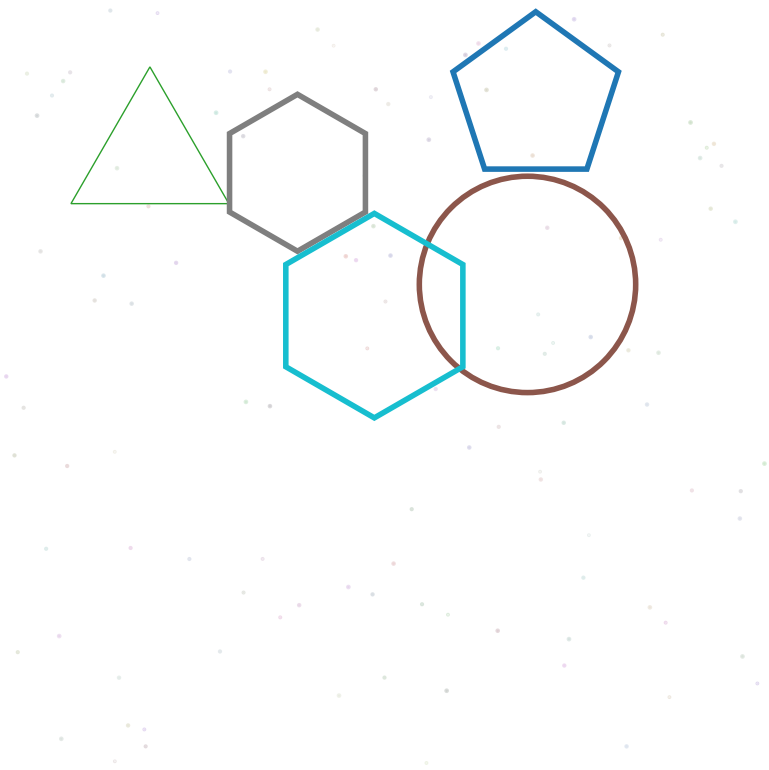[{"shape": "pentagon", "thickness": 2, "radius": 0.56, "center": [0.696, 0.872]}, {"shape": "triangle", "thickness": 0.5, "radius": 0.59, "center": [0.195, 0.795]}, {"shape": "circle", "thickness": 2, "radius": 0.7, "center": [0.685, 0.631]}, {"shape": "hexagon", "thickness": 2, "radius": 0.51, "center": [0.386, 0.776]}, {"shape": "hexagon", "thickness": 2, "radius": 0.66, "center": [0.486, 0.59]}]